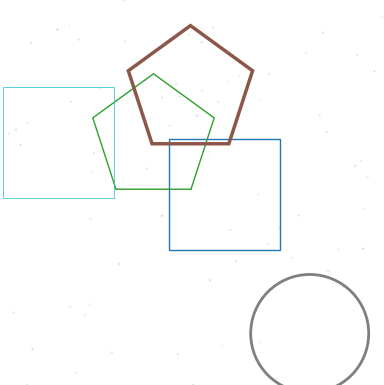[{"shape": "square", "thickness": 1, "radius": 0.72, "center": [0.582, 0.495]}, {"shape": "pentagon", "thickness": 1, "radius": 0.83, "center": [0.399, 0.643]}, {"shape": "pentagon", "thickness": 2.5, "radius": 0.85, "center": [0.495, 0.764]}, {"shape": "circle", "thickness": 2, "radius": 0.77, "center": [0.804, 0.134]}, {"shape": "square", "thickness": 0.5, "radius": 0.72, "center": [0.153, 0.629]}]